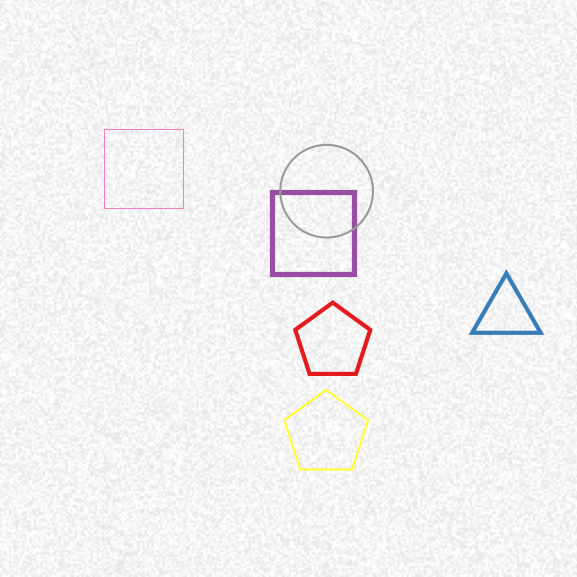[{"shape": "pentagon", "thickness": 2, "radius": 0.34, "center": [0.576, 0.407]}, {"shape": "triangle", "thickness": 2, "radius": 0.34, "center": [0.877, 0.457]}, {"shape": "square", "thickness": 2.5, "radius": 0.35, "center": [0.542, 0.595]}, {"shape": "pentagon", "thickness": 1, "radius": 0.38, "center": [0.565, 0.248]}, {"shape": "square", "thickness": 0.5, "radius": 0.34, "center": [0.248, 0.707]}, {"shape": "circle", "thickness": 1, "radius": 0.4, "center": [0.566, 0.668]}]